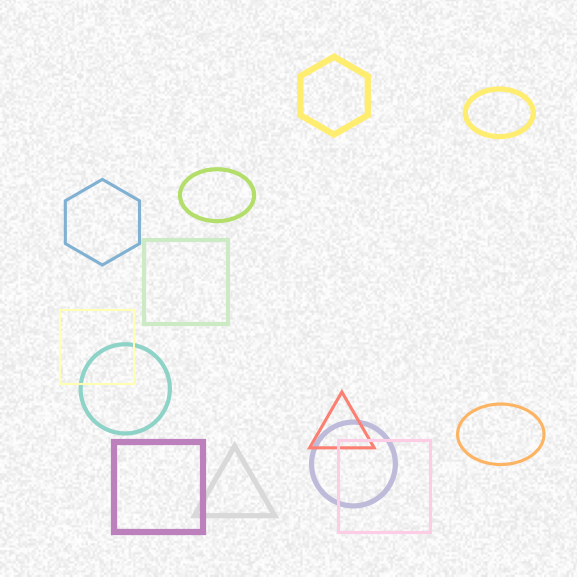[{"shape": "circle", "thickness": 2, "radius": 0.39, "center": [0.217, 0.326]}, {"shape": "square", "thickness": 1, "radius": 0.32, "center": [0.168, 0.398]}, {"shape": "circle", "thickness": 2.5, "radius": 0.36, "center": [0.612, 0.196]}, {"shape": "triangle", "thickness": 1.5, "radius": 0.32, "center": [0.592, 0.256]}, {"shape": "hexagon", "thickness": 1.5, "radius": 0.37, "center": [0.177, 0.614]}, {"shape": "oval", "thickness": 1.5, "radius": 0.37, "center": [0.867, 0.247]}, {"shape": "oval", "thickness": 2, "radius": 0.32, "center": [0.376, 0.661]}, {"shape": "square", "thickness": 1.5, "radius": 0.4, "center": [0.665, 0.157]}, {"shape": "triangle", "thickness": 2.5, "radius": 0.4, "center": [0.406, 0.146]}, {"shape": "square", "thickness": 3, "radius": 0.39, "center": [0.274, 0.156]}, {"shape": "square", "thickness": 2, "radius": 0.36, "center": [0.323, 0.512]}, {"shape": "oval", "thickness": 2.5, "radius": 0.29, "center": [0.865, 0.804]}, {"shape": "hexagon", "thickness": 3, "radius": 0.34, "center": [0.578, 0.834]}]